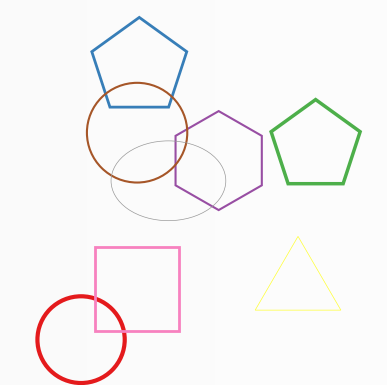[{"shape": "circle", "thickness": 3, "radius": 0.56, "center": [0.209, 0.118]}, {"shape": "pentagon", "thickness": 2, "radius": 0.64, "center": [0.359, 0.826]}, {"shape": "pentagon", "thickness": 2.5, "radius": 0.6, "center": [0.815, 0.621]}, {"shape": "hexagon", "thickness": 1.5, "radius": 0.64, "center": [0.564, 0.583]}, {"shape": "triangle", "thickness": 0.5, "radius": 0.64, "center": [0.769, 0.258]}, {"shape": "circle", "thickness": 1.5, "radius": 0.65, "center": [0.354, 0.655]}, {"shape": "square", "thickness": 2, "radius": 0.55, "center": [0.354, 0.25]}, {"shape": "oval", "thickness": 0.5, "radius": 0.74, "center": [0.435, 0.53]}]